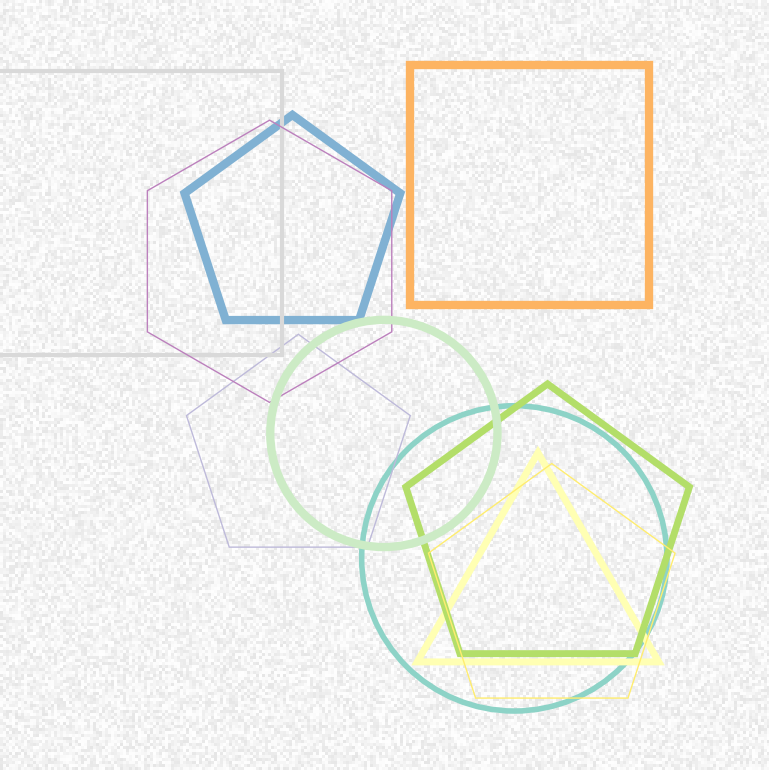[{"shape": "circle", "thickness": 2, "radius": 0.99, "center": [0.668, 0.275]}, {"shape": "triangle", "thickness": 2.5, "radius": 0.91, "center": [0.699, 0.231]}, {"shape": "pentagon", "thickness": 0.5, "radius": 0.76, "center": [0.388, 0.413]}, {"shape": "pentagon", "thickness": 3, "radius": 0.74, "center": [0.38, 0.703]}, {"shape": "square", "thickness": 3, "radius": 0.78, "center": [0.688, 0.76]}, {"shape": "pentagon", "thickness": 2.5, "radius": 0.97, "center": [0.711, 0.308]}, {"shape": "square", "thickness": 1.5, "radius": 0.92, "center": [0.182, 0.723]}, {"shape": "hexagon", "thickness": 0.5, "radius": 0.92, "center": [0.35, 0.661]}, {"shape": "circle", "thickness": 3, "radius": 0.74, "center": [0.499, 0.437]}, {"shape": "pentagon", "thickness": 0.5, "radius": 0.84, "center": [0.717, 0.23]}]